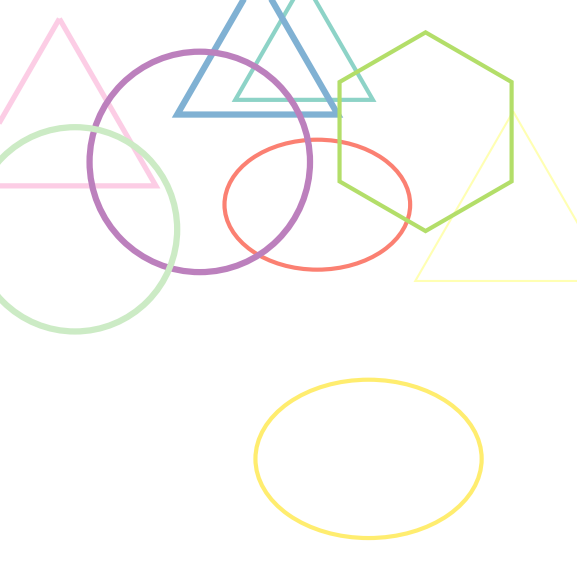[{"shape": "triangle", "thickness": 2, "radius": 0.69, "center": [0.527, 0.895]}, {"shape": "triangle", "thickness": 1, "radius": 0.98, "center": [0.889, 0.61]}, {"shape": "oval", "thickness": 2, "radius": 0.8, "center": [0.549, 0.645]}, {"shape": "triangle", "thickness": 3, "radius": 0.8, "center": [0.446, 0.881]}, {"shape": "hexagon", "thickness": 2, "radius": 0.86, "center": [0.737, 0.771]}, {"shape": "triangle", "thickness": 2.5, "radius": 0.96, "center": [0.103, 0.774]}, {"shape": "circle", "thickness": 3, "radius": 0.95, "center": [0.346, 0.719]}, {"shape": "circle", "thickness": 3, "radius": 0.88, "center": [0.13, 0.602]}, {"shape": "oval", "thickness": 2, "radius": 0.98, "center": [0.638, 0.205]}]